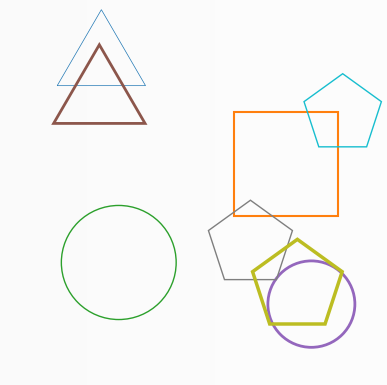[{"shape": "triangle", "thickness": 0.5, "radius": 0.66, "center": [0.262, 0.843]}, {"shape": "square", "thickness": 1.5, "radius": 0.67, "center": [0.738, 0.575]}, {"shape": "circle", "thickness": 1, "radius": 0.74, "center": [0.306, 0.318]}, {"shape": "circle", "thickness": 2, "radius": 0.56, "center": [0.804, 0.21]}, {"shape": "triangle", "thickness": 2, "radius": 0.68, "center": [0.256, 0.748]}, {"shape": "pentagon", "thickness": 1, "radius": 0.57, "center": [0.646, 0.366]}, {"shape": "pentagon", "thickness": 2.5, "radius": 0.61, "center": [0.767, 0.257]}, {"shape": "pentagon", "thickness": 1, "radius": 0.52, "center": [0.884, 0.704]}]